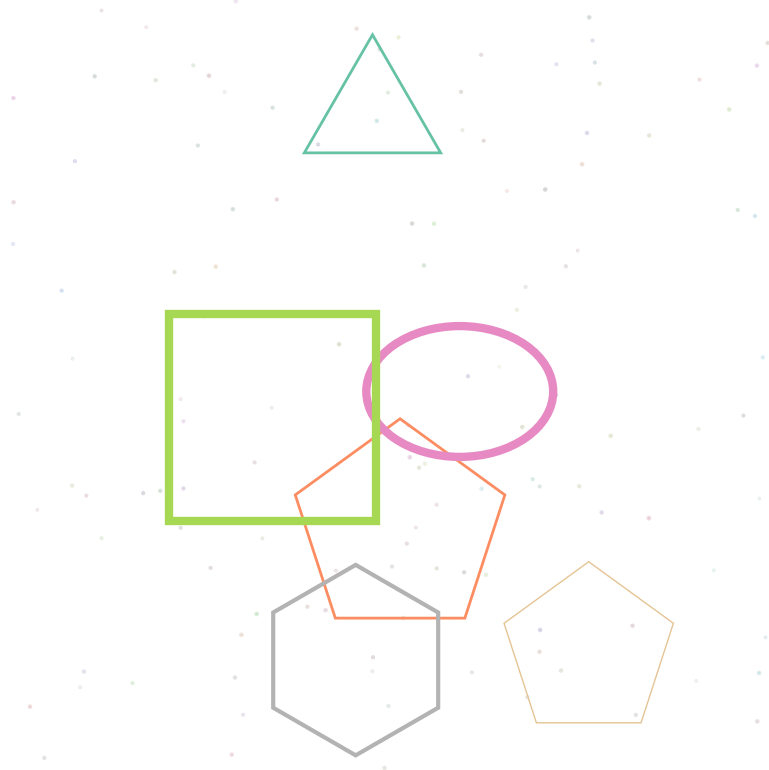[{"shape": "triangle", "thickness": 1, "radius": 0.51, "center": [0.484, 0.853]}, {"shape": "pentagon", "thickness": 1, "radius": 0.72, "center": [0.52, 0.313]}, {"shape": "oval", "thickness": 3, "radius": 0.61, "center": [0.597, 0.492]}, {"shape": "square", "thickness": 3, "radius": 0.67, "center": [0.354, 0.458]}, {"shape": "pentagon", "thickness": 0.5, "radius": 0.58, "center": [0.765, 0.155]}, {"shape": "hexagon", "thickness": 1.5, "radius": 0.62, "center": [0.462, 0.143]}]